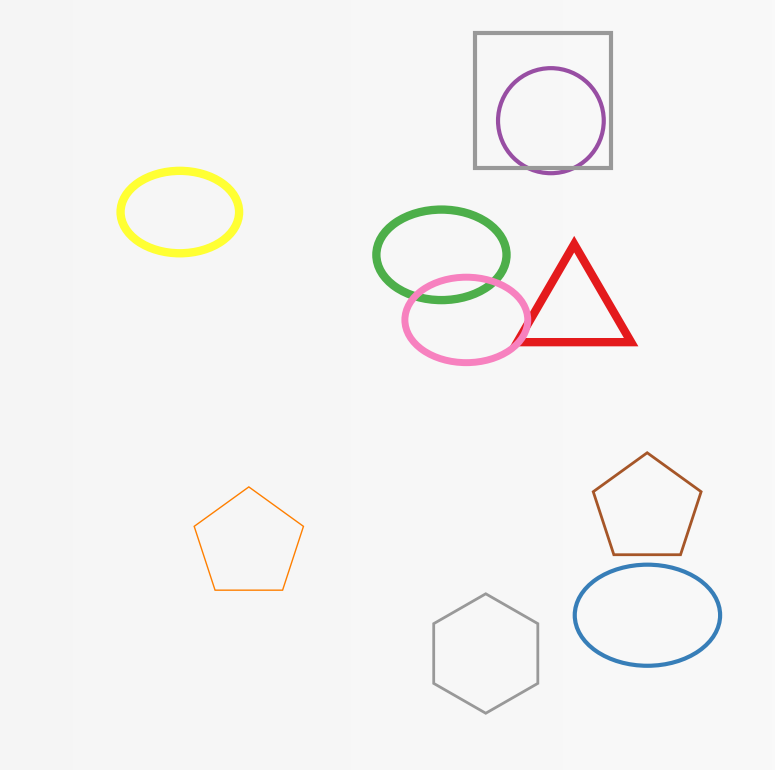[{"shape": "triangle", "thickness": 3, "radius": 0.42, "center": [0.741, 0.598]}, {"shape": "oval", "thickness": 1.5, "radius": 0.47, "center": [0.835, 0.201]}, {"shape": "oval", "thickness": 3, "radius": 0.42, "center": [0.57, 0.669]}, {"shape": "circle", "thickness": 1.5, "radius": 0.34, "center": [0.711, 0.843]}, {"shape": "pentagon", "thickness": 0.5, "radius": 0.37, "center": [0.321, 0.294]}, {"shape": "oval", "thickness": 3, "radius": 0.38, "center": [0.232, 0.725]}, {"shape": "pentagon", "thickness": 1, "radius": 0.37, "center": [0.835, 0.339]}, {"shape": "oval", "thickness": 2.5, "radius": 0.4, "center": [0.602, 0.585]}, {"shape": "hexagon", "thickness": 1, "radius": 0.39, "center": [0.627, 0.151]}, {"shape": "square", "thickness": 1.5, "radius": 0.44, "center": [0.7, 0.87]}]